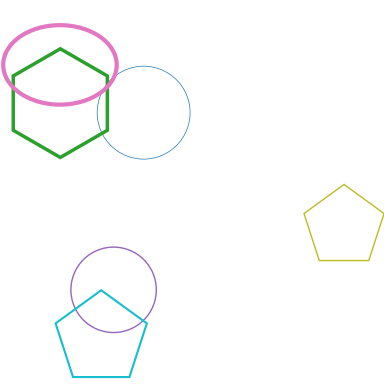[{"shape": "circle", "thickness": 0.5, "radius": 0.6, "center": [0.373, 0.707]}, {"shape": "hexagon", "thickness": 2.5, "radius": 0.71, "center": [0.157, 0.732]}, {"shape": "circle", "thickness": 1, "radius": 0.55, "center": [0.295, 0.247]}, {"shape": "oval", "thickness": 3, "radius": 0.74, "center": [0.156, 0.831]}, {"shape": "pentagon", "thickness": 1, "radius": 0.55, "center": [0.894, 0.412]}, {"shape": "pentagon", "thickness": 1.5, "radius": 0.62, "center": [0.263, 0.122]}]